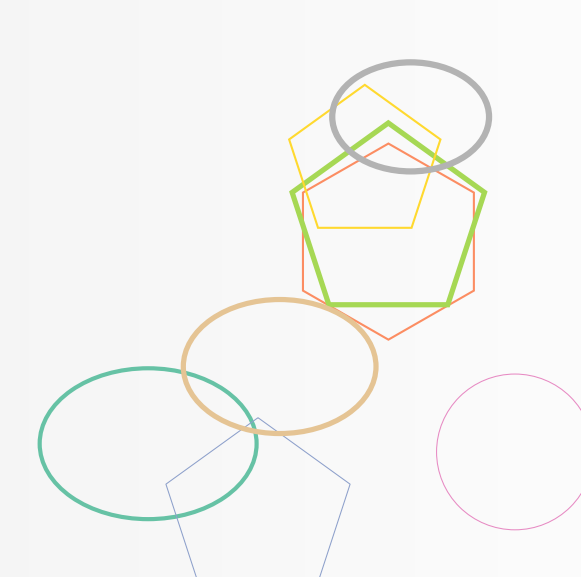[{"shape": "oval", "thickness": 2, "radius": 0.93, "center": [0.255, 0.231]}, {"shape": "hexagon", "thickness": 1, "radius": 0.85, "center": [0.668, 0.581]}, {"shape": "pentagon", "thickness": 0.5, "radius": 0.83, "center": [0.444, 0.109]}, {"shape": "circle", "thickness": 0.5, "radius": 0.67, "center": [0.886, 0.217]}, {"shape": "pentagon", "thickness": 2.5, "radius": 0.87, "center": [0.668, 0.612]}, {"shape": "pentagon", "thickness": 1, "radius": 0.68, "center": [0.628, 0.715]}, {"shape": "oval", "thickness": 2.5, "radius": 0.83, "center": [0.481, 0.364]}, {"shape": "oval", "thickness": 3, "radius": 0.67, "center": [0.706, 0.797]}]